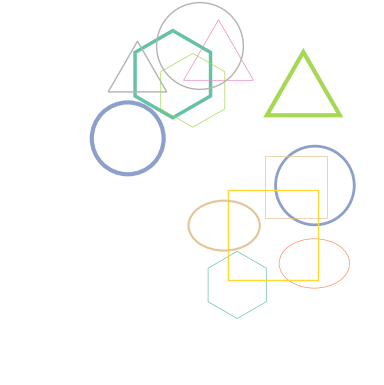[{"shape": "hexagon", "thickness": 2.5, "radius": 0.57, "center": [0.449, 0.807]}, {"shape": "hexagon", "thickness": 0.5, "radius": 0.44, "center": [0.616, 0.26]}, {"shape": "oval", "thickness": 0.5, "radius": 0.46, "center": [0.817, 0.316]}, {"shape": "circle", "thickness": 3, "radius": 0.47, "center": [0.332, 0.641]}, {"shape": "circle", "thickness": 2, "radius": 0.51, "center": [0.818, 0.518]}, {"shape": "triangle", "thickness": 0.5, "radius": 0.52, "center": [0.568, 0.844]}, {"shape": "triangle", "thickness": 3, "radius": 0.55, "center": [0.788, 0.755]}, {"shape": "hexagon", "thickness": 0.5, "radius": 0.48, "center": [0.501, 0.766]}, {"shape": "square", "thickness": 1, "radius": 0.59, "center": [0.71, 0.389]}, {"shape": "square", "thickness": 0.5, "radius": 0.4, "center": [0.768, 0.515]}, {"shape": "oval", "thickness": 1.5, "radius": 0.46, "center": [0.582, 0.414]}, {"shape": "triangle", "thickness": 1, "radius": 0.44, "center": [0.357, 0.805]}, {"shape": "circle", "thickness": 1, "radius": 0.56, "center": [0.519, 0.881]}]